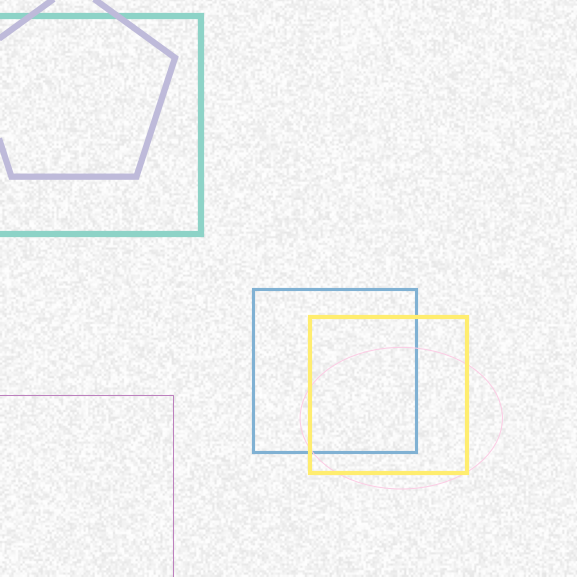[{"shape": "square", "thickness": 3, "radius": 0.94, "center": [0.159, 0.782]}, {"shape": "pentagon", "thickness": 3, "radius": 0.92, "center": [0.128, 0.842]}, {"shape": "square", "thickness": 1.5, "radius": 0.71, "center": [0.58, 0.358]}, {"shape": "oval", "thickness": 0.5, "radius": 0.88, "center": [0.695, 0.275]}, {"shape": "square", "thickness": 0.5, "radius": 0.83, "center": [0.133, 0.149]}, {"shape": "square", "thickness": 2, "radius": 0.68, "center": [0.673, 0.315]}]